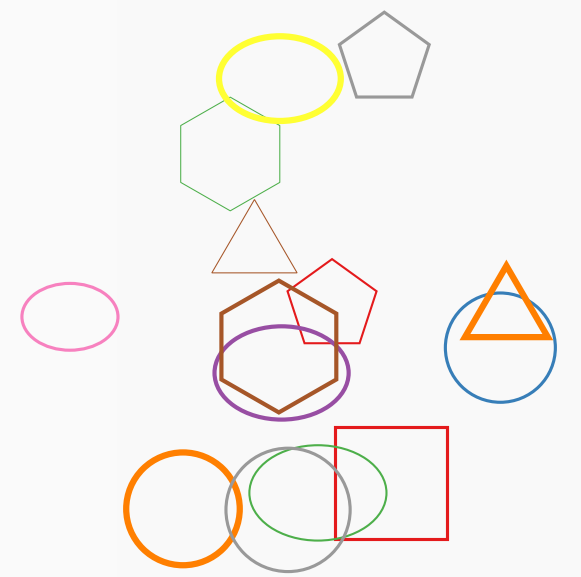[{"shape": "pentagon", "thickness": 1, "radius": 0.4, "center": [0.571, 0.47]}, {"shape": "square", "thickness": 1.5, "radius": 0.49, "center": [0.673, 0.163]}, {"shape": "circle", "thickness": 1.5, "radius": 0.47, "center": [0.861, 0.397]}, {"shape": "hexagon", "thickness": 0.5, "radius": 0.49, "center": [0.396, 0.732]}, {"shape": "oval", "thickness": 1, "radius": 0.59, "center": [0.547, 0.146]}, {"shape": "oval", "thickness": 2, "radius": 0.58, "center": [0.484, 0.353]}, {"shape": "triangle", "thickness": 3, "radius": 0.41, "center": [0.871, 0.457]}, {"shape": "circle", "thickness": 3, "radius": 0.49, "center": [0.315, 0.118]}, {"shape": "oval", "thickness": 3, "radius": 0.52, "center": [0.482, 0.863]}, {"shape": "hexagon", "thickness": 2, "radius": 0.57, "center": [0.48, 0.399]}, {"shape": "triangle", "thickness": 0.5, "radius": 0.42, "center": [0.438, 0.569]}, {"shape": "oval", "thickness": 1.5, "radius": 0.41, "center": [0.12, 0.451]}, {"shape": "circle", "thickness": 1.5, "radius": 0.53, "center": [0.496, 0.116]}, {"shape": "pentagon", "thickness": 1.5, "radius": 0.41, "center": [0.661, 0.897]}]